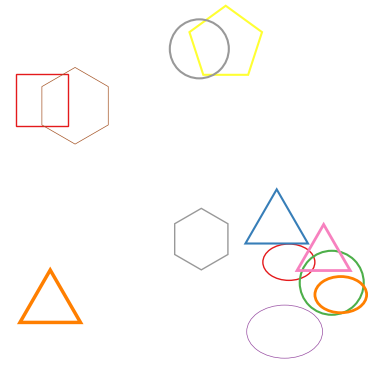[{"shape": "oval", "thickness": 1, "radius": 0.34, "center": [0.75, 0.319]}, {"shape": "square", "thickness": 1, "radius": 0.33, "center": [0.109, 0.74]}, {"shape": "triangle", "thickness": 1.5, "radius": 0.47, "center": [0.719, 0.414]}, {"shape": "circle", "thickness": 1.5, "radius": 0.42, "center": [0.862, 0.266]}, {"shape": "oval", "thickness": 0.5, "radius": 0.49, "center": [0.739, 0.139]}, {"shape": "triangle", "thickness": 2.5, "radius": 0.45, "center": [0.13, 0.208]}, {"shape": "oval", "thickness": 2, "radius": 0.34, "center": [0.885, 0.235]}, {"shape": "pentagon", "thickness": 1.5, "radius": 0.5, "center": [0.586, 0.886]}, {"shape": "hexagon", "thickness": 0.5, "radius": 0.5, "center": [0.195, 0.725]}, {"shape": "triangle", "thickness": 2, "radius": 0.4, "center": [0.841, 0.337]}, {"shape": "hexagon", "thickness": 1, "radius": 0.4, "center": [0.523, 0.379]}, {"shape": "circle", "thickness": 1.5, "radius": 0.38, "center": [0.518, 0.873]}]